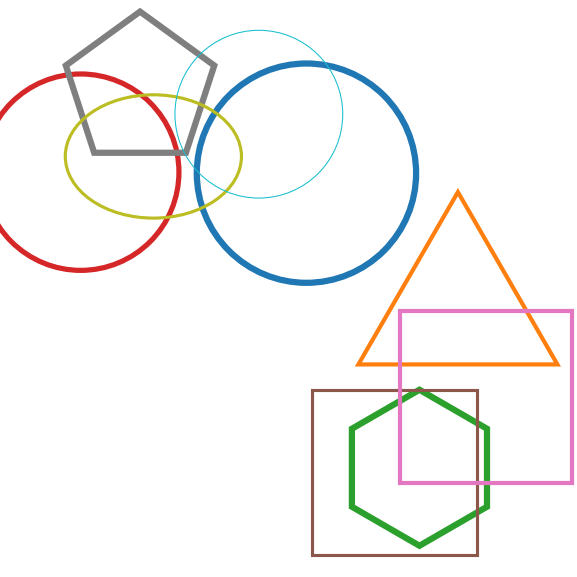[{"shape": "circle", "thickness": 3, "radius": 0.95, "center": [0.531, 0.699]}, {"shape": "triangle", "thickness": 2, "radius": 0.99, "center": [0.793, 0.468]}, {"shape": "hexagon", "thickness": 3, "radius": 0.68, "center": [0.726, 0.189]}, {"shape": "circle", "thickness": 2.5, "radius": 0.85, "center": [0.14, 0.701]}, {"shape": "square", "thickness": 1.5, "radius": 0.71, "center": [0.683, 0.181]}, {"shape": "square", "thickness": 2, "radius": 0.75, "center": [0.841, 0.312]}, {"shape": "pentagon", "thickness": 3, "radius": 0.68, "center": [0.242, 0.844]}, {"shape": "oval", "thickness": 1.5, "radius": 0.76, "center": [0.266, 0.728]}, {"shape": "circle", "thickness": 0.5, "radius": 0.73, "center": [0.448, 0.801]}]